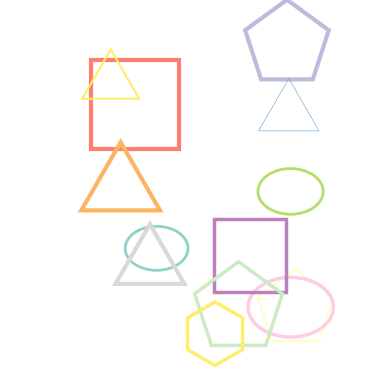[{"shape": "oval", "thickness": 2, "radius": 0.41, "center": [0.407, 0.355]}, {"shape": "pentagon", "thickness": 1, "radius": 0.52, "center": [0.768, 0.197]}, {"shape": "pentagon", "thickness": 3, "radius": 0.57, "center": [0.745, 0.886]}, {"shape": "square", "thickness": 3, "radius": 0.57, "center": [0.352, 0.729]}, {"shape": "triangle", "thickness": 0.5, "radius": 0.45, "center": [0.75, 0.705]}, {"shape": "triangle", "thickness": 3, "radius": 0.59, "center": [0.313, 0.513]}, {"shape": "oval", "thickness": 2, "radius": 0.42, "center": [0.755, 0.503]}, {"shape": "oval", "thickness": 2.5, "radius": 0.55, "center": [0.755, 0.202]}, {"shape": "triangle", "thickness": 3, "radius": 0.52, "center": [0.389, 0.314]}, {"shape": "square", "thickness": 2.5, "radius": 0.47, "center": [0.65, 0.336]}, {"shape": "pentagon", "thickness": 2.5, "radius": 0.6, "center": [0.62, 0.2]}, {"shape": "triangle", "thickness": 1.5, "radius": 0.43, "center": [0.288, 0.786]}, {"shape": "hexagon", "thickness": 2.5, "radius": 0.41, "center": [0.559, 0.133]}]